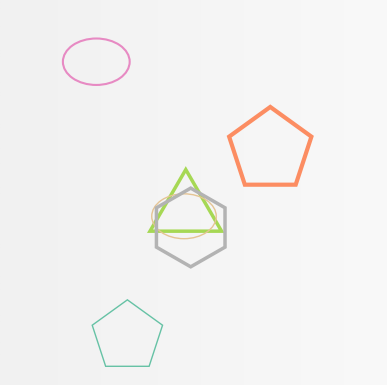[{"shape": "pentagon", "thickness": 1, "radius": 0.48, "center": [0.329, 0.126]}, {"shape": "pentagon", "thickness": 3, "radius": 0.56, "center": [0.697, 0.611]}, {"shape": "oval", "thickness": 1.5, "radius": 0.43, "center": [0.248, 0.84]}, {"shape": "triangle", "thickness": 2.5, "radius": 0.53, "center": [0.479, 0.453]}, {"shape": "oval", "thickness": 1, "radius": 0.42, "center": [0.475, 0.438]}, {"shape": "hexagon", "thickness": 2.5, "radius": 0.51, "center": [0.492, 0.409]}]